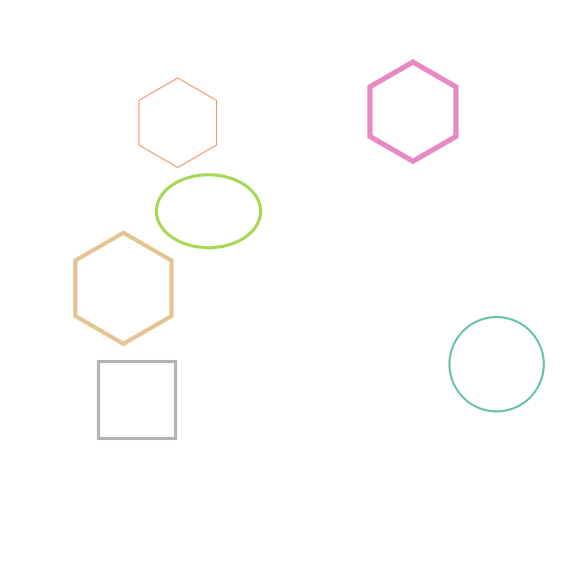[{"shape": "circle", "thickness": 1, "radius": 0.41, "center": [0.86, 0.368]}, {"shape": "hexagon", "thickness": 0.5, "radius": 0.39, "center": [0.308, 0.787]}, {"shape": "hexagon", "thickness": 2.5, "radius": 0.43, "center": [0.715, 0.806]}, {"shape": "oval", "thickness": 1.5, "radius": 0.45, "center": [0.361, 0.633]}, {"shape": "hexagon", "thickness": 2, "radius": 0.48, "center": [0.214, 0.5]}, {"shape": "square", "thickness": 1.5, "radius": 0.33, "center": [0.237, 0.308]}]